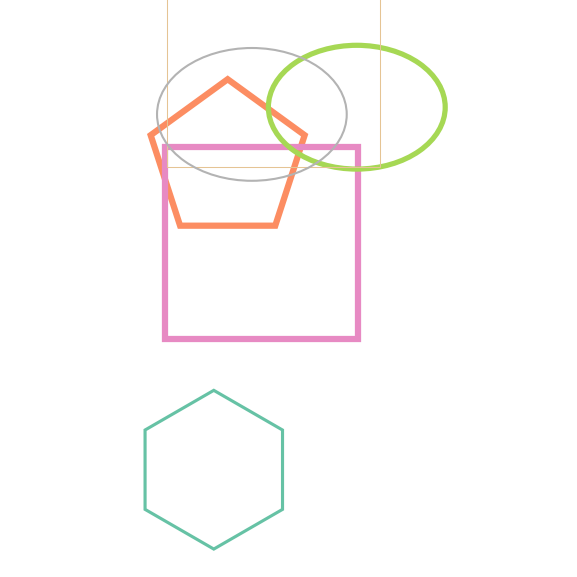[{"shape": "hexagon", "thickness": 1.5, "radius": 0.69, "center": [0.37, 0.186]}, {"shape": "pentagon", "thickness": 3, "radius": 0.7, "center": [0.394, 0.722]}, {"shape": "square", "thickness": 3, "radius": 0.83, "center": [0.452, 0.578]}, {"shape": "oval", "thickness": 2.5, "radius": 0.77, "center": [0.618, 0.814]}, {"shape": "square", "thickness": 0.5, "radius": 0.92, "center": [0.474, 0.895]}, {"shape": "oval", "thickness": 1, "radius": 0.82, "center": [0.436, 0.801]}]